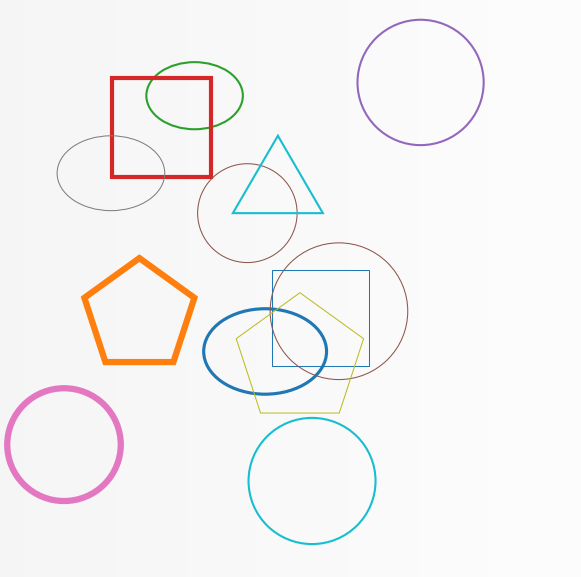[{"shape": "square", "thickness": 0.5, "radius": 0.42, "center": [0.551, 0.449]}, {"shape": "oval", "thickness": 1.5, "radius": 0.53, "center": [0.456, 0.391]}, {"shape": "pentagon", "thickness": 3, "radius": 0.5, "center": [0.24, 0.453]}, {"shape": "oval", "thickness": 1, "radius": 0.42, "center": [0.335, 0.833]}, {"shape": "square", "thickness": 2, "radius": 0.43, "center": [0.278, 0.779]}, {"shape": "circle", "thickness": 1, "radius": 0.54, "center": [0.724, 0.856]}, {"shape": "circle", "thickness": 0.5, "radius": 0.59, "center": [0.583, 0.46]}, {"shape": "circle", "thickness": 0.5, "radius": 0.43, "center": [0.426, 0.63]}, {"shape": "circle", "thickness": 3, "radius": 0.49, "center": [0.11, 0.229]}, {"shape": "oval", "thickness": 0.5, "radius": 0.46, "center": [0.191, 0.699]}, {"shape": "pentagon", "thickness": 0.5, "radius": 0.58, "center": [0.516, 0.377]}, {"shape": "triangle", "thickness": 1, "radius": 0.45, "center": [0.478, 0.675]}, {"shape": "circle", "thickness": 1, "radius": 0.55, "center": [0.537, 0.166]}]